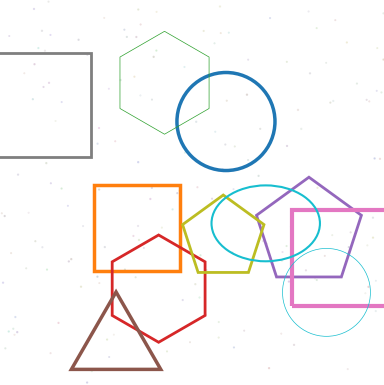[{"shape": "circle", "thickness": 2.5, "radius": 0.64, "center": [0.587, 0.684]}, {"shape": "square", "thickness": 2.5, "radius": 0.56, "center": [0.357, 0.407]}, {"shape": "hexagon", "thickness": 0.5, "radius": 0.67, "center": [0.427, 0.785]}, {"shape": "hexagon", "thickness": 2, "radius": 0.7, "center": [0.412, 0.25]}, {"shape": "pentagon", "thickness": 2, "radius": 0.72, "center": [0.802, 0.396]}, {"shape": "triangle", "thickness": 2.5, "radius": 0.67, "center": [0.301, 0.108]}, {"shape": "square", "thickness": 3, "radius": 0.63, "center": [0.884, 0.33]}, {"shape": "square", "thickness": 2, "radius": 0.68, "center": [0.102, 0.727]}, {"shape": "pentagon", "thickness": 2, "radius": 0.56, "center": [0.58, 0.382]}, {"shape": "circle", "thickness": 0.5, "radius": 0.57, "center": [0.848, 0.241]}, {"shape": "oval", "thickness": 1.5, "radius": 0.7, "center": [0.69, 0.42]}]